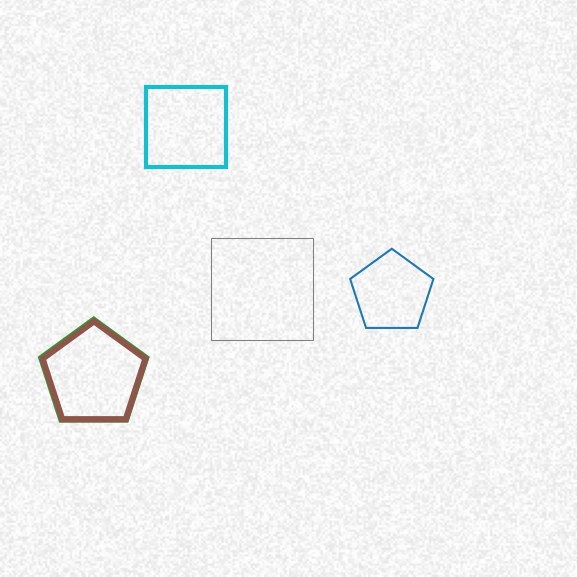[{"shape": "pentagon", "thickness": 1, "radius": 0.38, "center": [0.678, 0.493]}, {"shape": "pentagon", "thickness": 2.5, "radius": 0.48, "center": [0.162, 0.35]}, {"shape": "pentagon", "thickness": 3, "radius": 0.47, "center": [0.163, 0.349]}, {"shape": "square", "thickness": 0.5, "radius": 0.44, "center": [0.454, 0.498]}, {"shape": "square", "thickness": 2, "radius": 0.35, "center": [0.322, 0.779]}]